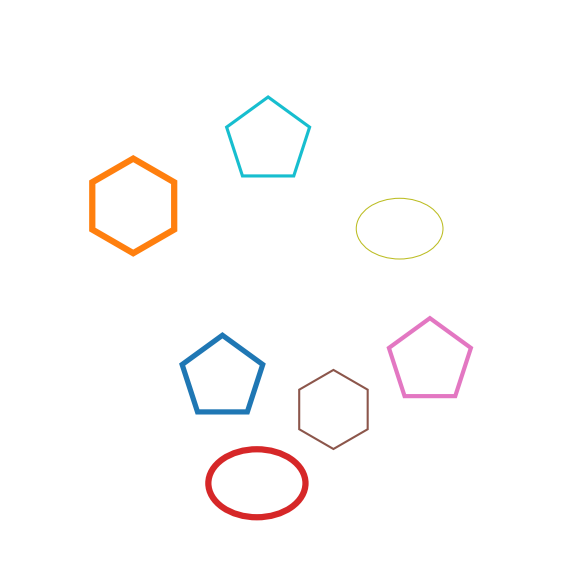[{"shape": "pentagon", "thickness": 2.5, "radius": 0.37, "center": [0.385, 0.345]}, {"shape": "hexagon", "thickness": 3, "radius": 0.41, "center": [0.231, 0.643]}, {"shape": "oval", "thickness": 3, "radius": 0.42, "center": [0.445, 0.162]}, {"shape": "hexagon", "thickness": 1, "radius": 0.34, "center": [0.577, 0.29]}, {"shape": "pentagon", "thickness": 2, "radius": 0.37, "center": [0.744, 0.374]}, {"shape": "oval", "thickness": 0.5, "radius": 0.38, "center": [0.692, 0.603]}, {"shape": "pentagon", "thickness": 1.5, "radius": 0.38, "center": [0.464, 0.756]}]